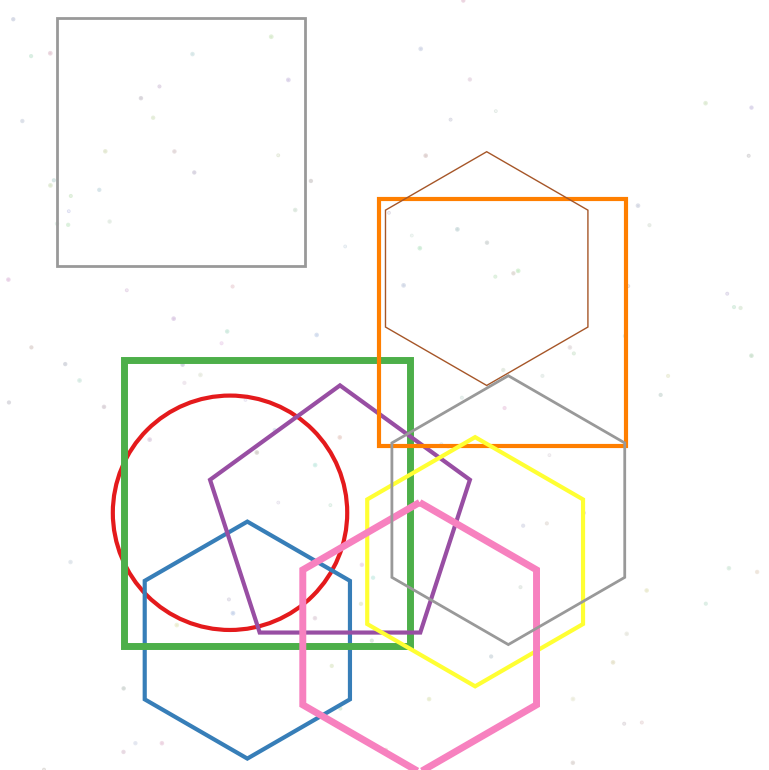[{"shape": "circle", "thickness": 1.5, "radius": 0.76, "center": [0.299, 0.334]}, {"shape": "hexagon", "thickness": 1.5, "radius": 0.77, "center": [0.321, 0.169]}, {"shape": "square", "thickness": 2.5, "radius": 0.93, "center": [0.346, 0.347]}, {"shape": "pentagon", "thickness": 1.5, "radius": 0.89, "center": [0.442, 0.322]}, {"shape": "square", "thickness": 1.5, "radius": 0.8, "center": [0.653, 0.581]}, {"shape": "hexagon", "thickness": 1.5, "radius": 0.81, "center": [0.617, 0.27]}, {"shape": "hexagon", "thickness": 0.5, "radius": 0.76, "center": [0.632, 0.651]}, {"shape": "hexagon", "thickness": 2.5, "radius": 0.88, "center": [0.545, 0.172]}, {"shape": "square", "thickness": 1, "radius": 0.81, "center": [0.236, 0.816]}, {"shape": "hexagon", "thickness": 1, "radius": 0.87, "center": [0.66, 0.337]}]